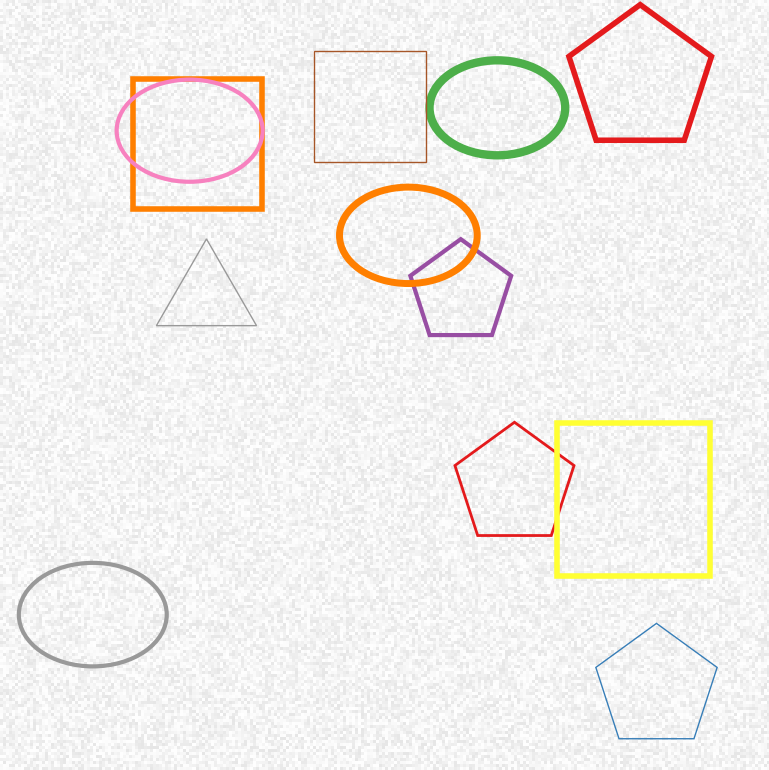[{"shape": "pentagon", "thickness": 1, "radius": 0.41, "center": [0.668, 0.37]}, {"shape": "pentagon", "thickness": 2, "radius": 0.49, "center": [0.831, 0.897]}, {"shape": "pentagon", "thickness": 0.5, "radius": 0.41, "center": [0.853, 0.108]}, {"shape": "oval", "thickness": 3, "radius": 0.44, "center": [0.646, 0.86]}, {"shape": "pentagon", "thickness": 1.5, "radius": 0.34, "center": [0.598, 0.621]}, {"shape": "square", "thickness": 2, "radius": 0.42, "center": [0.256, 0.813]}, {"shape": "oval", "thickness": 2.5, "radius": 0.45, "center": [0.53, 0.694]}, {"shape": "square", "thickness": 2, "radius": 0.5, "center": [0.822, 0.351]}, {"shape": "square", "thickness": 0.5, "radius": 0.36, "center": [0.481, 0.862]}, {"shape": "oval", "thickness": 1.5, "radius": 0.47, "center": [0.246, 0.83]}, {"shape": "triangle", "thickness": 0.5, "radius": 0.38, "center": [0.268, 0.615]}, {"shape": "oval", "thickness": 1.5, "radius": 0.48, "center": [0.121, 0.202]}]